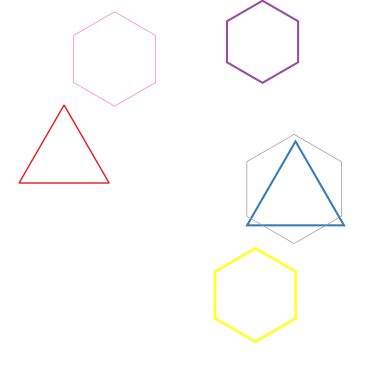[{"shape": "triangle", "thickness": 1, "radius": 0.68, "center": [0.166, 0.592]}, {"shape": "triangle", "thickness": 1.5, "radius": 0.73, "center": [0.768, 0.487]}, {"shape": "hexagon", "thickness": 1.5, "radius": 0.53, "center": [0.682, 0.892]}, {"shape": "hexagon", "thickness": 2, "radius": 0.61, "center": [0.663, 0.234]}, {"shape": "hexagon", "thickness": 0.5, "radius": 0.61, "center": [0.298, 0.847]}, {"shape": "hexagon", "thickness": 0.5, "radius": 0.71, "center": [0.764, 0.509]}]